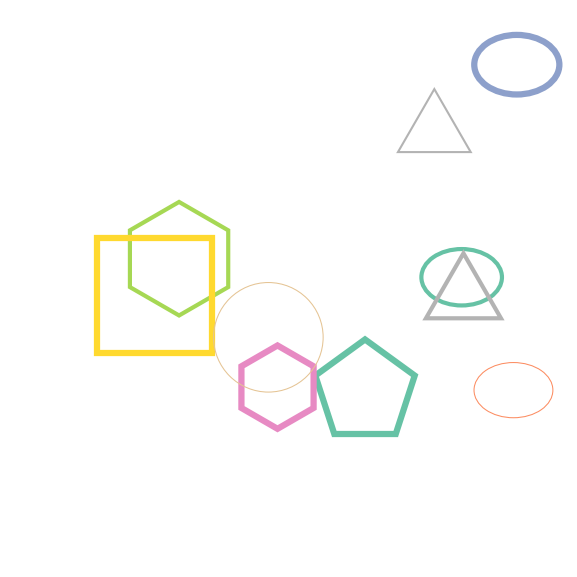[{"shape": "pentagon", "thickness": 3, "radius": 0.45, "center": [0.632, 0.321]}, {"shape": "oval", "thickness": 2, "radius": 0.35, "center": [0.799, 0.519]}, {"shape": "oval", "thickness": 0.5, "radius": 0.34, "center": [0.889, 0.324]}, {"shape": "oval", "thickness": 3, "radius": 0.37, "center": [0.895, 0.887]}, {"shape": "hexagon", "thickness": 3, "radius": 0.36, "center": [0.481, 0.329]}, {"shape": "hexagon", "thickness": 2, "radius": 0.49, "center": [0.31, 0.551]}, {"shape": "square", "thickness": 3, "radius": 0.5, "center": [0.267, 0.487]}, {"shape": "circle", "thickness": 0.5, "radius": 0.47, "center": [0.465, 0.415]}, {"shape": "triangle", "thickness": 1, "radius": 0.36, "center": [0.752, 0.772]}, {"shape": "triangle", "thickness": 2, "radius": 0.38, "center": [0.803, 0.485]}]